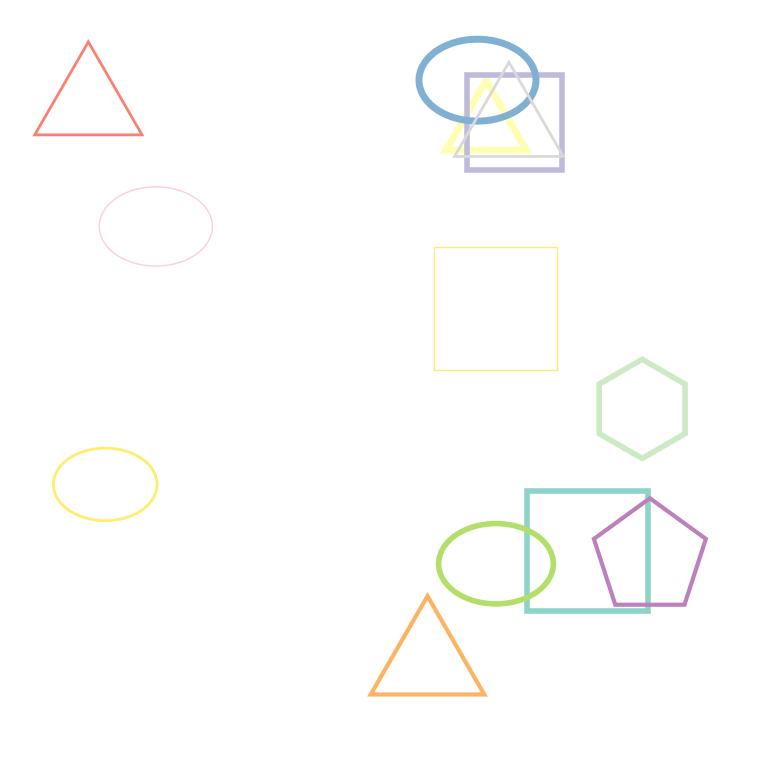[{"shape": "square", "thickness": 2, "radius": 0.39, "center": [0.763, 0.284]}, {"shape": "triangle", "thickness": 2.5, "radius": 0.3, "center": [0.631, 0.835]}, {"shape": "square", "thickness": 2, "radius": 0.31, "center": [0.668, 0.841]}, {"shape": "triangle", "thickness": 1, "radius": 0.4, "center": [0.115, 0.865]}, {"shape": "oval", "thickness": 2.5, "radius": 0.38, "center": [0.62, 0.896]}, {"shape": "triangle", "thickness": 1.5, "radius": 0.43, "center": [0.555, 0.141]}, {"shape": "oval", "thickness": 2, "radius": 0.37, "center": [0.644, 0.268]}, {"shape": "oval", "thickness": 0.5, "radius": 0.37, "center": [0.202, 0.706]}, {"shape": "triangle", "thickness": 1, "radius": 0.41, "center": [0.661, 0.838]}, {"shape": "pentagon", "thickness": 1.5, "radius": 0.38, "center": [0.844, 0.276]}, {"shape": "hexagon", "thickness": 2, "radius": 0.32, "center": [0.834, 0.469]}, {"shape": "square", "thickness": 0.5, "radius": 0.4, "center": [0.644, 0.6]}, {"shape": "oval", "thickness": 1, "radius": 0.34, "center": [0.137, 0.371]}]